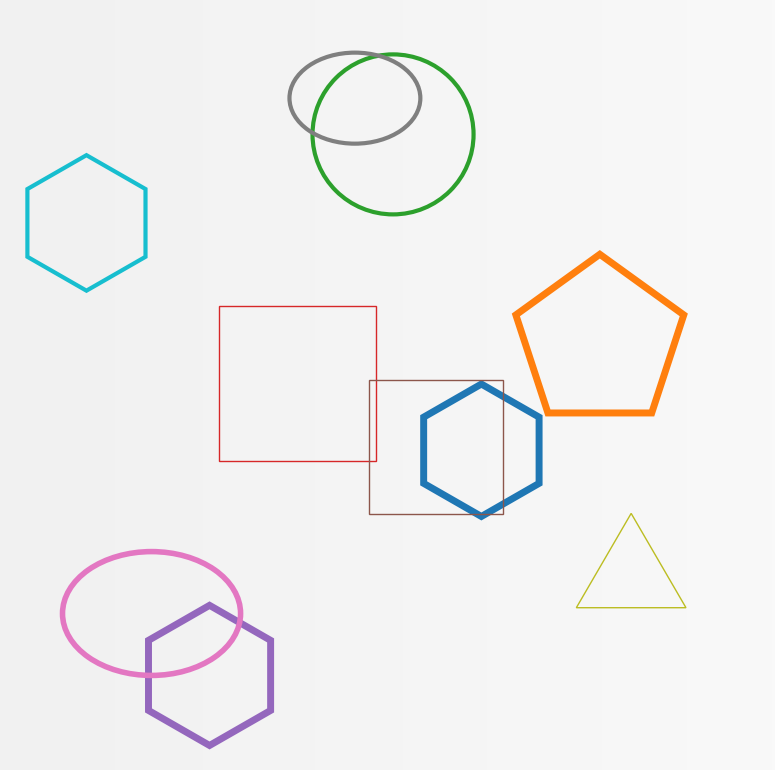[{"shape": "hexagon", "thickness": 2.5, "radius": 0.43, "center": [0.621, 0.415]}, {"shape": "pentagon", "thickness": 2.5, "radius": 0.57, "center": [0.774, 0.556]}, {"shape": "circle", "thickness": 1.5, "radius": 0.52, "center": [0.507, 0.825]}, {"shape": "square", "thickness": 0.5, "radius": 0.51, "center": [0.384, 0.502]}, {"shape": "hexagon", "thickness": 2.5, "radius": 0.45, "center": [0.27, 0.123]}, {"shape": "square", "thickness": 0.5, "radius": 0.43, "center": [0.563, 0.42]}, {"shape": "oval", "thickness": 2, "radius": 0.57, "center": [0.196, 0.203]}, {"shape": "oval", "thickness": 1.5, "radius": 0.42, "center": [0.458, 0.873]}, {"shape": "triangle", "thickness": 0.5, "radius": 0.41, "center": [0.814, 0.252]}, {"shape": "hexagon", "thickness": 1.5, "radius": 0.44, "center": [0.112, 0.71]}]